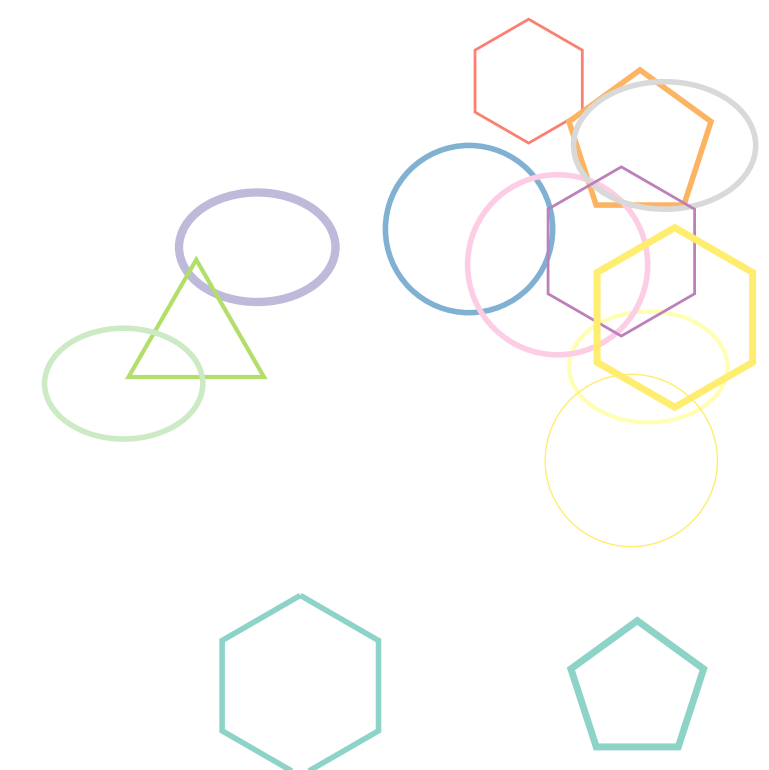[{"shape": "pentagon", "thickness": 2.5, "radius": 0.45, "center": [0.828, 0.103]}, {"shape": "hexagon", "thickness": 2, "radius": 0.59, "center": [0.39, 0.11]}, {"shape": "oval", "thickness": 1.5, "radius": 0.51, "center": [0.842, 0.523]}, {"shape": "oval", "thickness": 3, "radius": 0.51, "center": [0.334, 0.679]}, {"shape": "hexagon", "thickness": 1, "radius": 0.4, "center": [0.687, 0.895]}, {"shape": "circle", "thickness": 2, "radius": 0.54, "center": [0.609, 0.703]}, {"shape": "pentagon", "thickness": 2, "radius": 0.48, "center": [0.831, 0.812]}, {"shape": "triangle", "thickness": 1.5, "radius": 0.51, "center": [0.255, 0.561]}, {"shape": "circle", "thickness": 2, "radius": 0.58, "center": [0.724, 0.656]}, {"shape": "oval", "thickness": 2, "radius": 0.59, "center": [0.863, 0.811]}, {"shape": "hexagon", "thickness": 1, "radius": 0.55, "center": [0.807, 0.673]}, {"shape": "oval", "thickness": 2, "radius": 0.51, "center": [0.161, 0.502]}, {"shape": "circle", "thickness": 0.5, "radius": 0.56, "center": [0.82, 0.402]}, {"shape": "hexagon", "thickness": 2.5, "radius": 0.58, "center": [0.876, 0.588]}]